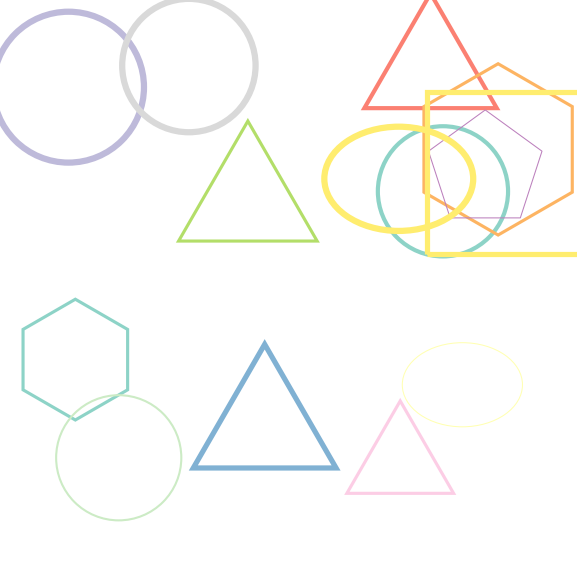[{"shape": "circle", "thickness": 2, "radius": 0.56, "center": [0.767, 0.668]}, {"shape": "hexagon", "thickness": 1.5, "radius": 0.52, "center": [0.13, 0.376]}, {"shape": "oval", "thickness": 0.5, "radius": 0.52, "center": [0.801, 0.333]}, {"shape": "circle", "thickness": 3, "radius": 0.65, "center": [0.119, 0.848]}, {"shape": "triangle", "thickness": 2, "radius": 0.66, "center": [0.746, 0.878]}, {"shape": "triangle", "thickness": 2.5, "radius": 0.71, "center": [0.458, 0.26]}, {"shape": "hexagon", "thickness": 1.5, "radius": 0.74, "center": [0.863, 0.74]}, {"shape": "triangle", "thickness": 1.5, "radius": 0.69, "center": [0.429, 0.651]}, {"shape": "triangle", "thickness": 1.5, "radius": 0.53, "center": [0.693, 0.198]}, {"shape": "circle", "thickness": 3, "radius": 0.58, "center": [0.327, 0.886]}, {"shape": "pentagon", "thickness": 0.5, "radius": 0.52, "center": [0.84, 0.705]}, {"shape": "circle", "thickness": 1, "radius": 0.54, "center": [0.206, 0.206]}, {"shape": "oval", "thickness": 3, "radius": 0.64, "center": [0.691, 0.69]}, {"shape": "square", "thickness": 2.5, "radius": 0.7, "center": [0.881, 0.7]}]